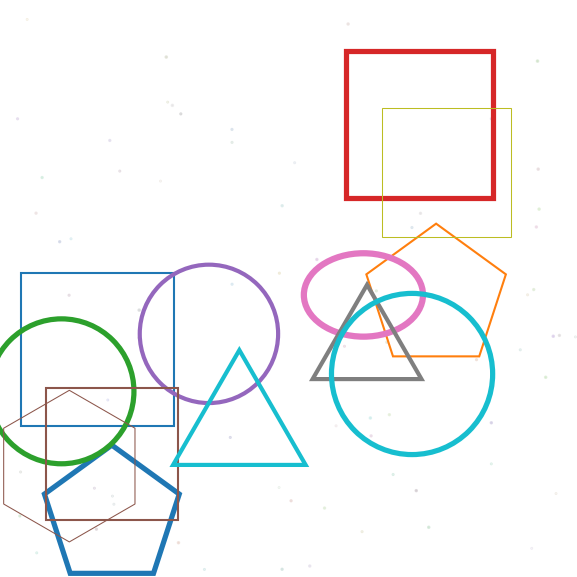[{"shape": "pentagon", "thickness": 2.5, "radius": 0.61, "center": [0.194, 0.106]}, {"shape": "square", "thickness": 1, "radius": 0.66, "center": [0.169, 0.394]}, {"shape": "pentagon", "thickness": 1, "radius": 0.64, "center": [0.755, 0.485]}, {"shape": "circle", "thickness": 2.5, "radius": 0.63, "center": [0.106, 0.322]}, {"shape": "square", "thickness": 2.5, "radius": 0.64, "center": [0.727, 0.784]}, {"shape": "circle", "thickness": 2, "radius": 0.6, "center": [0.362, 0.421]}, {"shape": "square", "thickness": 1, "radius": 0.57, "center": [0.194, 0.214]}, {"shape": "hexagon", "thickness": 0.5, "radius": 0.66, "center": [0.12, 0.192]}, {"shape": "oval", "thickness": 3, "radius": 0.52, "center": [0.629, 0.488]}, {"shape": "triangle", "thickness": 2, "radius": 0.54, "center": [0.636, 0.397]}, {"shape": "square", "thickness": 0.5, "radius": 0.56, "center": [0.773, 0.7]}, {"shape": "triangle", "thickness": 2, "radius": 0.66, "center": [0.414, 0.26]}, {"shape": "circle", "thickness": 2.5, "radius": 0.7, "center": [0.714, 0.352]}]